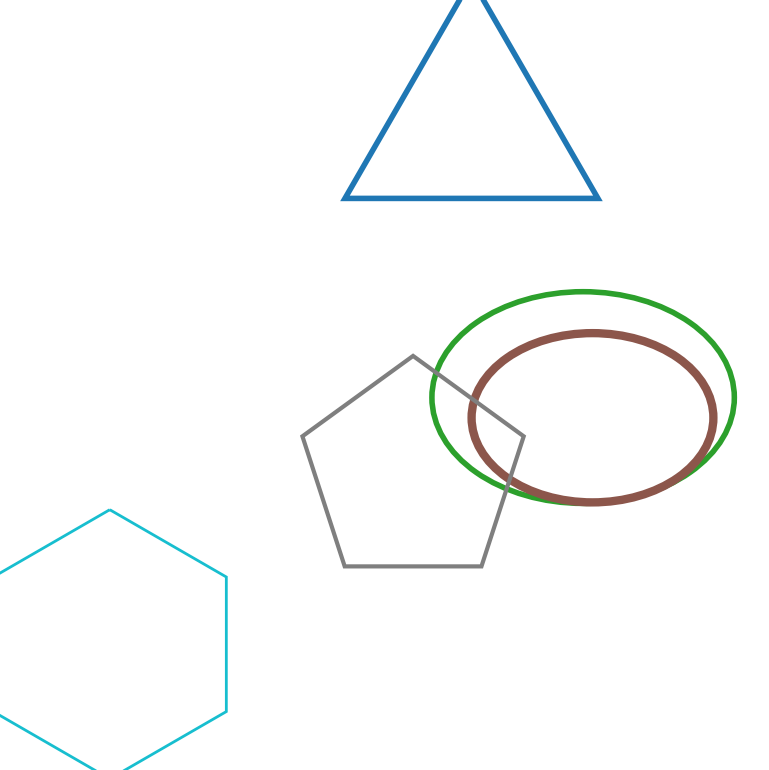[{"shape": "triangle", "thickness": 2, "radius": 0.95, "center": [0.612, 0.837]}, {"shape": "oval", "thickness": 2, "radius": 0.98, "center": [0.757, 0.484]}, {"shape": "oval", "thickness": 3, "radius": 0.79, "center": [0.769, 0.457]}, {"shape": "pentagon", "thickness": 1.5, "radius": 0.76, "center": [0.536, 0.387]}, {"shape": "hexagon", "thickness": 1, "radius": 0.87, "center": [0.143, 0.163]}]